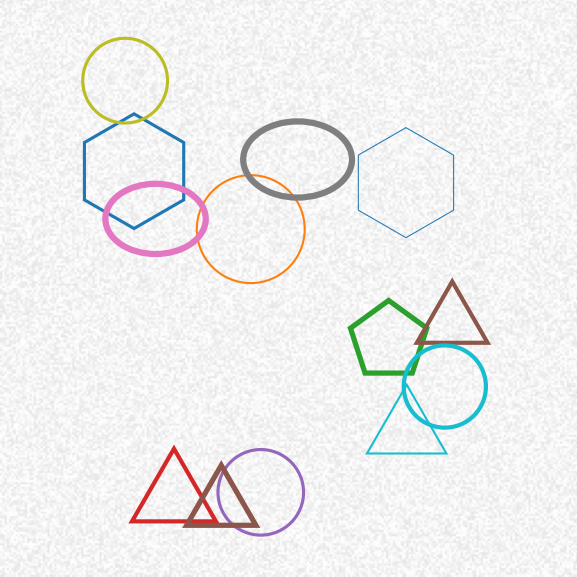[{"shape": "hexagon", "thickness": 1.5, "radius": 0.5, "center": [0.232, 0.703]}, {"shape": "hexagon", "thickness": 0.5, "radius": 0.48, "center": [0.703, 0.683]}, {"shape": "circle", "thickness": 1, "radius": 0.47, "center": [0.434, 0.602]}, {"shape": "pentagon", "thickness": 2.5, "radius": 0.35, "center": [0.673, 0.409]}, {"shape": "triangle", "thickness": 2, "radius": 0.42, "center": [0.301, 0.138]}, {"shape": "circle", "thickness": 1.5, "radius": 0.37, "center": [0.452, 0.147]}, {"shape": "triangle", "thickness": 2.5, "radius": 0.35, "center": [0.383, 0.124]}, {"shape": "triangle", "thickness": 2, "radius": 0.35, "center": [0.783, 0.441]}, {"shape": "oval", "thickness": 3, "radius": 0.43, "center": [0.269, 0.62]}, {"shape": "oval", "thickness": 3, "radius": 0.47, "center": [0.515, 0.723]}, {"shape": "circle", "thickness": 1.5, "radius": 0.37, "center": [0.217, 0.859]}, {"shape": "circle", "thickness": 2, "radius": 0.36, "center": [0.77, 0.33]}, {"shape": "triangle", "thickness": 1, "radius": 0.4, "center": [0.704, 0.254]}]